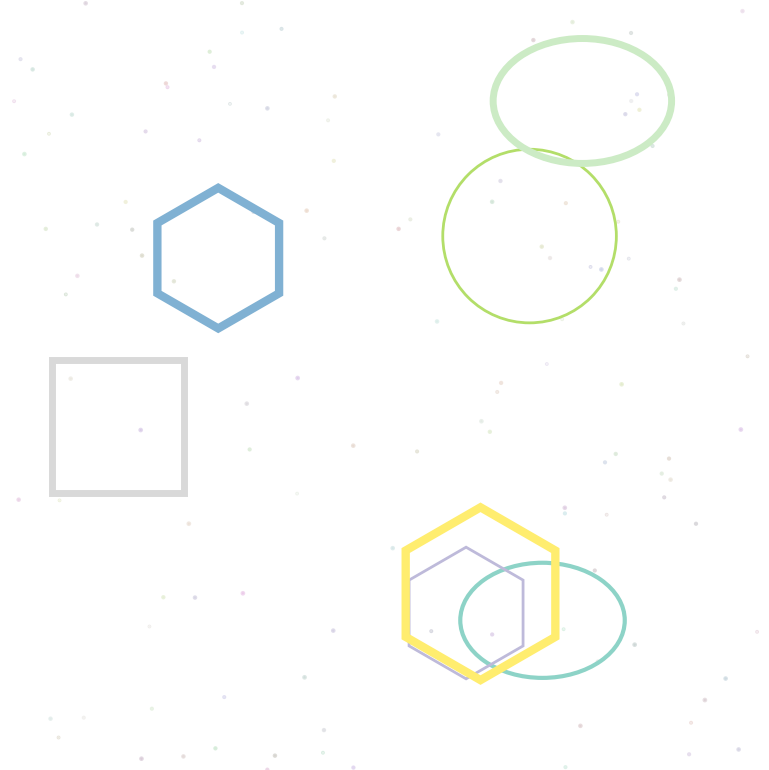[{"shape": "oval", "thickness": 1.5, "radius": 0.53, "center": [0.705, 0.194]}, {"shape": "hexagon", "thickness": 1, "radius": 0.43, "center": [0.605, 0.204]}, {"shape": "hexagon", "thickness": 3, "radius": 0.46, "center": [0.283, 0.665]}, {"shape": "circle", "thickness": 1, "radius": 0.56, "center": [0.688, 0.693]}, {"shape": "square", "thickness": 2.5, "radius": 0.43, "center": [0.153, 0.446]}, {"shape": "oval", "thickness": 2.5, "radius": 0.58, "center": [0.756, 0.869]}, {"shape": "hexagon", "thickness": 3, "radius": 0.56, "center": [0.624, 0.229]}]